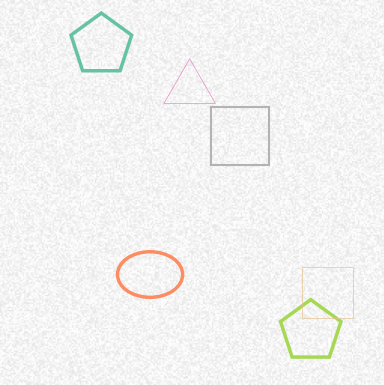[{"shape": "pentagon", "thickness": 2.5, "radius": 0.41, "center": [0.263, 0.883]}, {"shape": "oval", "thickness": 2.5, "radius": 0.42, "center": [0.39, 0.287]}, {"shape": "triangle", "thickness": 0.5, "radius": 0.39, "center": [0.493, 0.77]}, {"shape": "pentagon", "thickness": 2.5, "radius": 0.41, "center": [0.807, 0.139]}, {"shape": "square", "thickness": 0.5, "radius": 0.33, "center": [0.851, 0.24]}, {"shape": "square", "thickness": 1.5, "radius": 0.38, "center": [0.623, 0.647]}]